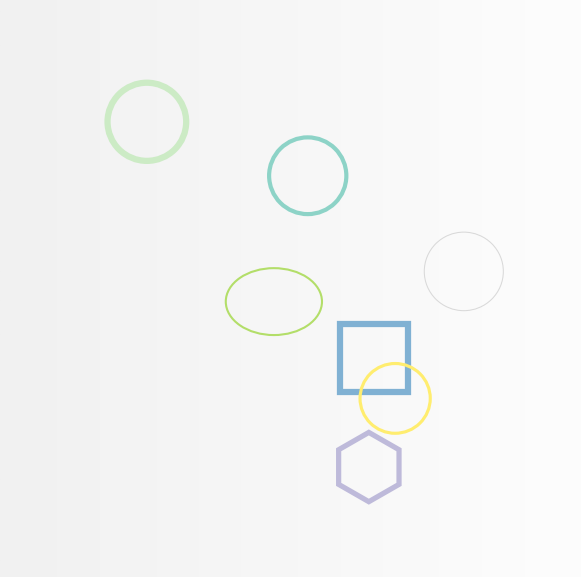[{"shape": "circle", "thickness": 2, "radius": 0.33, "center": [0.529, 0.695]}, {"shape": "hexagon", "thickness": 2.5, "radius": 0.3, "center": [0.635, 0.19]}, {"shape": "square", "thickness": 3, "radius": 0.29, "center": [0.644, 0.379]}, {"shape": "oval", "thickness": 1, "radius": 0.41, "center": [0.471, 0.477]}, {"shape": "circle", "thickness": 0.5, "radius": 0.34, "center": [0.798, 0.529]}, {"shape": "circle", "thickness": 3, "radius": 0.34, "center": [0.253, 0.788]}, {"shape": "circle", "thickness": 1.5, "radius": 0.3, "center": [0.68, 0.309]}]